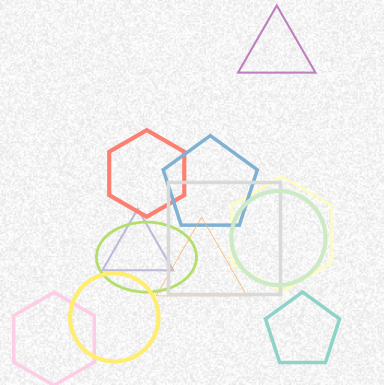[{"shape": "pentagon", "thickness": 2.5, "radius": 0.51, "center": [0.786, 0.14]}, {"shape": "hexagon", "thickness": 1.5, "radius": 0.75, "center": [0.731, 0.392]}, {"shape": "triangle", "thickness": 1.5, "radius": 0.53, "center": [0.358, 0.351]}, {"shape": "hexagon", "thickness": 3, "radius": 0.56, "center": [0.381, 0.549]}, {"shape": "pentagon", "thickness": 2.5, "radius": 0.64, "center": [0.546, 0.519]}, {"shape": "triangle", "thickness": 0.5, "radius": 0.68, "center": [0.524, 0.3]}, {"shape": "oval", "thickness": 2, "radius": 0.65, "center": [0.38, 0.332]}, {"shape": "hexagon", "thickness": 2.5, "radius": 0.6, "center": [0.14, 0.12]}, {"shape": "square", "thickness": 2.5, "radius": 0.73, "center": [0.582, 0.382]}, {"shape": "triangle", "thickness": 1.5, "radius": 0.58, "center": [0.719, 0.869]}, {"shape": "circle", "thickness": 3, "radius": 0.61, "center": [0.723, 0.382]}, {"shape": "circle", "thickness": 3, "radius": 0.57, "center": [0.297, 0.176]}]